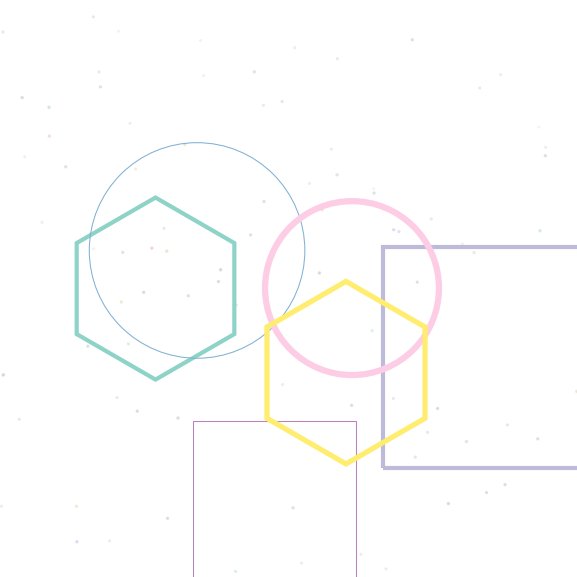[{"shape": "hexagon", "thickness": 2, "radius": 0.79, "center": [0.269, 0.499]}, {"shape": "square", "thickness": 2, "radius": 0.96, "center": [0.855, 0.38]}, {"shape": "circle", "thickness": 0.5, "radius": 0.93, "center": [0.341, 0.565]}, {"shape": "circle", "thickness": 3, "radius": 0.75, "center": [0.61, 0.5]}, {"shape": "square", "thickness": 0.5, "radius": 0.71, "center": [0.475, 0.128]}, {"shape": "hexagon", "thickness": 2.5, "radius": 0.79, "center": [0.599, 0.354]}]